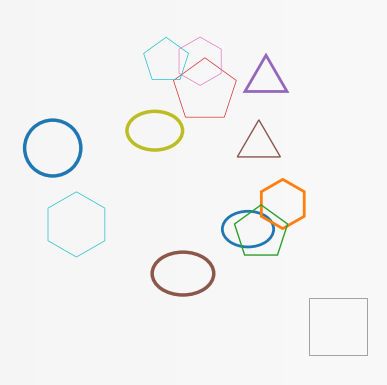[{"shape": "oval", "thickness": 2, "radius": 0.33, "center": [0.64, 0.405]}, {"shape": "circle", "thickness": 2.5, "radius": 0.36, "center": [0.136, 0.615]}, {"shape": "hexagon", "thickness": 2, "radius": 0.32, "center": [0.73, 0.47]}, {"shape": "pentagon", "thickness": 1, "radius": 0.36, "center": [0.674, 0.396]}, {"shape": "pentagon", "thickness": 0.5, "radius": 0.43, "center": [0.529, 0.765]}, {"shape": "triangle", "thickness": 2, "radius": 0.31, "center": [0.686, 0.794]}, {"shape": "triangle", "thickness": 1, "radius": 0.32, "center": [0.668, 0.625]}, {"shape": "oval", "thickness": 2.5, "radius": 0.4, "center": [0.472, 0.289]}, {"shape": "hexagon", "thickness": 0.5, "radius": 0.31, "center": [0.516, 0.841]}, {"shape": "square", "thickness": 0.5, "radius": 0.37, "center": [0.873, 0.152]}, {"shape": "oval", "thickness": 2.5, "radius": 0.36, "center": [0.399, 0.661]}, {"shape": "hexagon", "thickness": 0.5, "radius": 0.42, "center": [0.197, 0.417]}, {"shape": "pentagon", "thickness": 0.5, "radius": 0.3, "center": [0.429, 0.842]}]